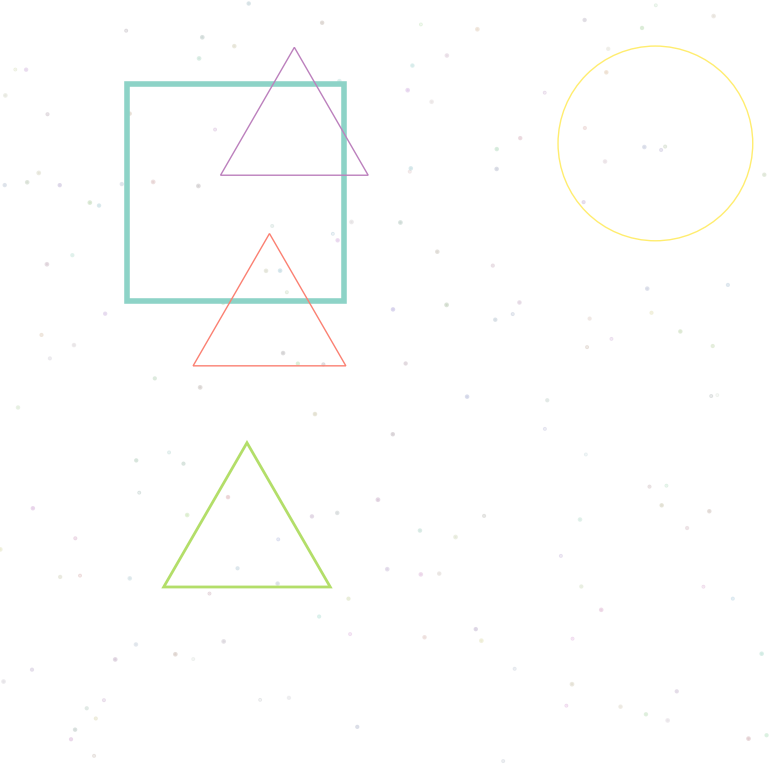[{"shape": "square", "thickness": 2, "radius": 0.7, "center": [0.306, 0.75]}, {"shape": "triangle", "thickness": 0.5, "radius": 0.57, "center": [0.35, 0.582]}, {"shape": "triangle", "thickness": 1, "radius": 0.62, "center": [0.321, 0.3]}, {"shape": "triangle", "thickness": 0.5, "radius": 0.55, "center": [0.382, 0.828]}, {"shape": "circle", "thickness": 0.5, "radius": 0.63, "center": [0.851, 0.814]}]